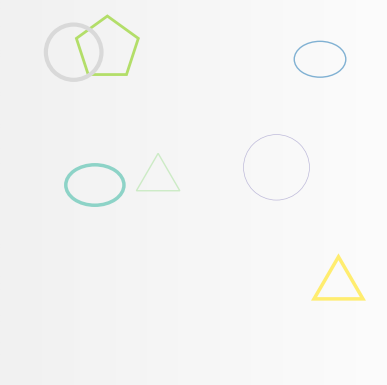[{"shape": "oval", "thickness": 2.5, "radius": 0.38, "center": [0.245, 0.519]}, {"shape": "circle", "thickness": 0.5, "radius": 0.43, "center": [0.714, 0.565]}, {"shape": "oval", "thickness": 1, "radius": 0.33, "center": [0.826, 0.846]}, {"shape": "pentagon", "thickness": 2, "radius": 0.42, "center": [0.277, 0.874]}, {"shape": "circle", "thickness": 3, "radius": 0.36, "center": [0.19, 0.864]}, {"shape": "triangle", "thickness": 1, "radius": 0.32, "center": [0.408, 0.537]}, {"shape": "triangle", "thickness": 2.5, "radius": 0.36, "center": [0.873, 0.26]}]